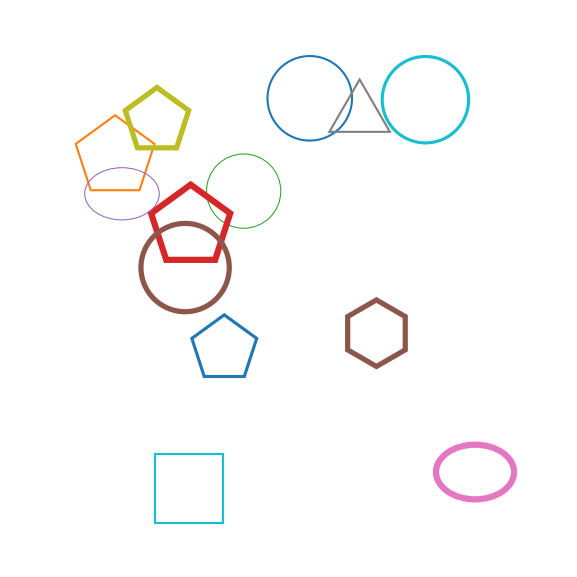[{"shape": "circle", "thickness": 1, "radius": 0.37, "center": [0.536, 0.829]}, {"shape": "pentagon", "thickness": 1.5, "radius": 0.3, "center": [0.388, 0.395]}, {"shape": "pentagon", "thickness": 1, "radius": 0.36, "center": [0.199, 0.728]}, {"shape": "circle", "thickness": 0.5, "radius": 0.32, "center": [0.422, 0.668]}, {"shape": "pentagon", "thickness": 3, "radius": 0.36, "center": [0.33, 0.607]}, {"shape": "oval", "thickness": 0.5, "radius": 0.32, "center": [0.211, 0.664]}, {"shape": "hexagon", "thickness": 2.5, "radius": 0.29, "center": [0.652, 0.422]}, {"shape": "circle", "thickness": 2.5, "radius": 0.38, "center": [0.321, 0.536]}, {"shape": "oval", "thickness": 3, "radius": 0.34, "center": [0.823, 0.182]}, {"shape": "triangle", "thickness": 1, "radius": 0.3, "center": [0.623, 0.801]}, {"shape": "pentagon", "thickness": 2.5, "radius": 0.29, "center": [0.272, 0.79]}, {"shape": "square", "thickness": 1, "radius": 0.3, "center": [0.327, 0.153]}, {"shape": "circle", "thickness": 1.5, "radius": 0.37, "center": [0.737, 0.827]}]